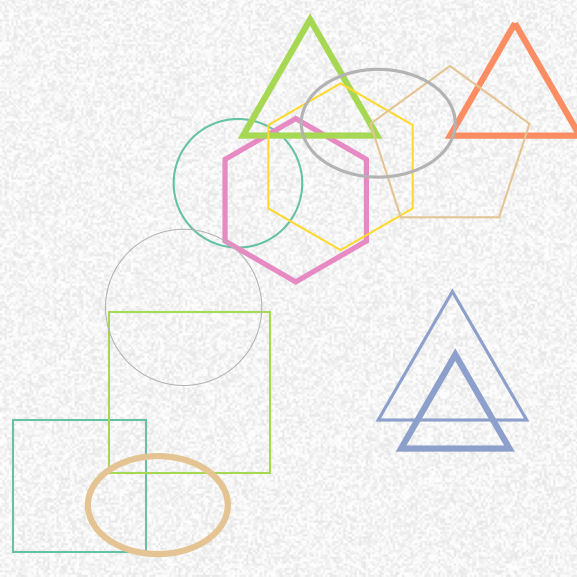[{"shape": "square", "thickness": 1, "radius": 0.57, "center": [0.138, 0.157]}, {"shape": "circle", "thickness": 1, "radius": 0.56, "center": [0.412, 0.682]}, {"shape": "triangle", "thickness": 3, "radius": 0.65, "center": [0.892, 0.829]}, {"shape": "triangle", "thickness": 1.5, "radius": 0.74, "center": [0.783, 0.346]}, {"shape": "triangle", "thickness": 3, "radius": 0.54, "center": [0.788, 0.277]}, {"shape": "hexagon", "thickness": 2.5, "radius": 0.71, "center": [0.512, 0.652]}, {"shape": "triangle", "thickness": 3, "radius": 0.67, "center": [0.537, 0.831]}, {"shape": "square", "thickness": 1, "radius": 0.7, "center": [0.328, 0.319]}, {"shape": "hexagon", "thickness": 1, "radius": 0.72, "center": [0.59, 0.71]}, {"shape": "pentagon", "thickness": 1, "radius": 0.72, "center": [0.779, 0.74]}, {"shape": "oval", "thickness": 3, "radius": 0.61, "center": [0.273, 0.125]}, {"shape": "oval", "thickness": 1.5, "radius": 0.67, "center": [0.655, 0.786]}, {"shape": "circle", "thickness": 0.5, "radius": 0.68, "center": [0.318, 0.467]}]